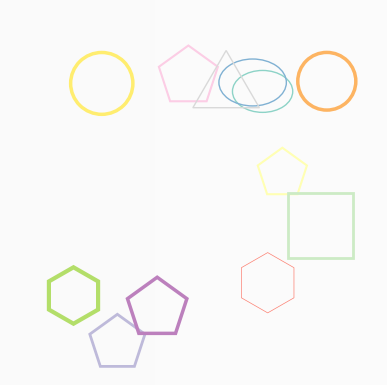[{"shape": "oval", "thickness": 1, "radius": 0.39, "center": [0.678, 0.763]}, {"shape": "pentagon", "thickness": 1.5, "radius": 0.33, "center": [0.729, 0.55]}, {"shape": "pentagon", "thickness": 2, "radius": 0.37, "center": [0.303, 0.109]}, {"shape": "hexagon", "thickness": 0.5, "radius": 0.39, "center": [0.691, 0.266]}, {"shape": "oval", "thickness": 1, "radius": 0.44, "center": [0.652, 0.786]}, {"shape": "circle", "thickness": 2.5, "radius": 0.37, "center": [0.843, 0.789]}, {"shape": "hexagon", "thickness": 3, "radius": 0.37, "center": [0.19, 0.232]}, {"shape": "pentagon", "thickness": 1.5, "radius": 0.4, "center": [0.486, 0.802]}, {"shape": "triangle", "thickness": 1, "radius": 0.5, "center": [0.584, 0.77]}, {"shape": "pentagon", "thickness": 2.5, "radius": 0.4, "center": [0.406, 0.199]}, {"shape": "square", "thickness": 2, "radius": 0.42, "center": [0.826, 0.414]}, {"shape": "circle", "thickness": 2.5, "radius": 0.4, "center": [0.263, 0.783]}]